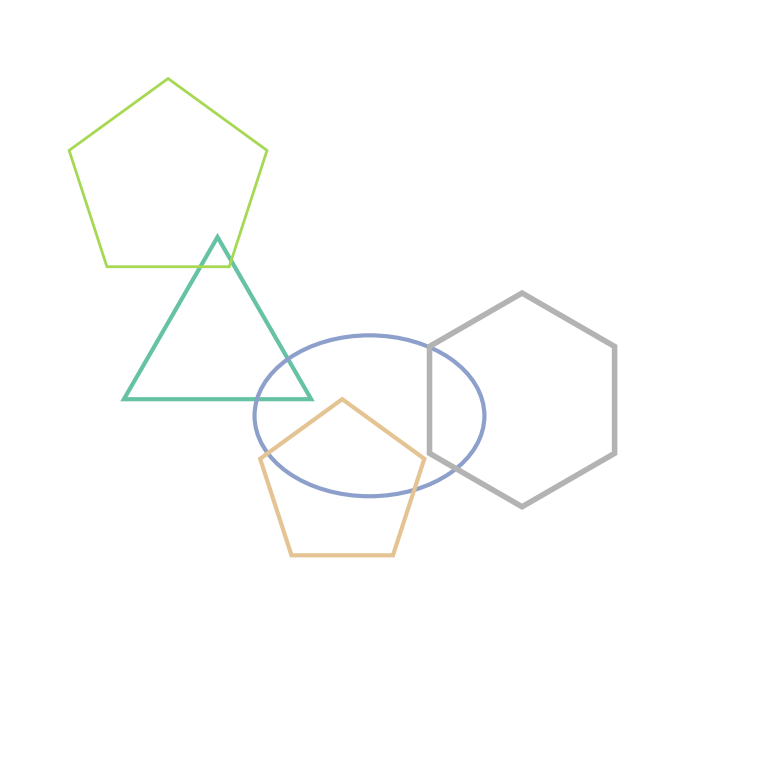[{"shape": "triangle", "thickness": 1.5, "radius": 0.7, "center": [0.282, 0.552]}, {"shape": "oval", "thickness": 1.5, "radius": 0.75, "center": [0.48, 0.46]}, {"shape": "pentagon", "thickness": 1, "radius": 0.68, "center": [0.218, 0.763]}, {"shape": "pentagon", "thickness": 1.5, "radius": 0.56, "center": [0.444, 0.37]}, {"shape": "hexagon", "thickness": 2, "radius": 0.69, "center": [0.678, 0.481]}]